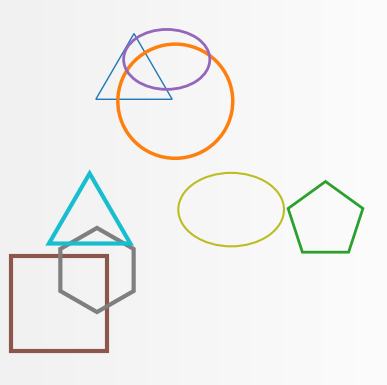[{"shape": "triangle", "thickness": 1, "radius": 0.57, "center": [0.346, 0.799]}, {"shape": "circle", "thickness": 2.5, "radius": 0.74, "center": [0.452, 0.737]}, {"shape": "pentagon", "thickness": 2, "radius": 0.51, "center": [0.84, 0.427]}, {"shape": "oval", "thickness": 2, "radius": 0.56, "center": [0.43, 0.846]}, {"shape": "square", "thickness": 3, "radius": 0.62, "center": [0.152, 0.211]}, {"shape": "hexagon", "thickness": 3, "radius": 0.55, "center": [0.25, 0.299]}, {"shape": "oval", "thickness": 1.5, "radius": 0.68, "center": [0.597, 0.456]}, {"shape": "triangle", "thickness": 3, "radius": 0.61, "center": [0.231, 0.428]}]